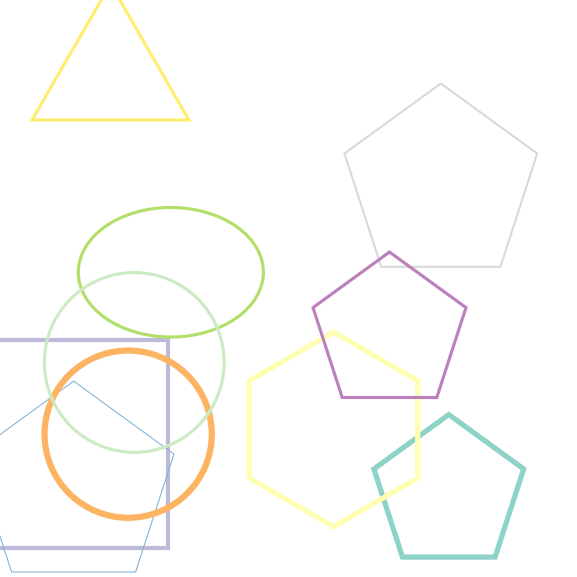[{"shape": "pentagon", "thickness": 2.5, "radius": 0.68, "center": [0.777, 0.145]}, {"shape": "hexagon", "thickness": 2.5, "radius": 0.84, "center": [0.577, 0.256]}, {"shape": "square", "thickness": 2, "radius": 0.9, "center": [0.111, 0.23]}, {"shape": "pentagon", "thickness": 0.5, "radius": 0.91, "center": [0.127, 0.156]}, {"shape": "circle", "thickness": 3, "radius": 0.72, "center": [0.222, 0.247]}, {"shape": "oval", "thickness": 1.5, "radius": 0.8, "center": [0.296, 0.528]}, {"shape": "pentagon", "thickness": 1, "radius": 0.88, "center": [0.763, 0.679]}, {"shape": "pentagon", "thickness": 1.5, "radius": 0.7, "center": [0.674, 0.423]}, {"shape": "circle", "thickness": 1.5, "radius": 0.78, "center": [0.232, 0.372]}, {"shape": "triangle", "thickness": 1.5, "radius": 0.78, "center": [0.191, 0.87]}]